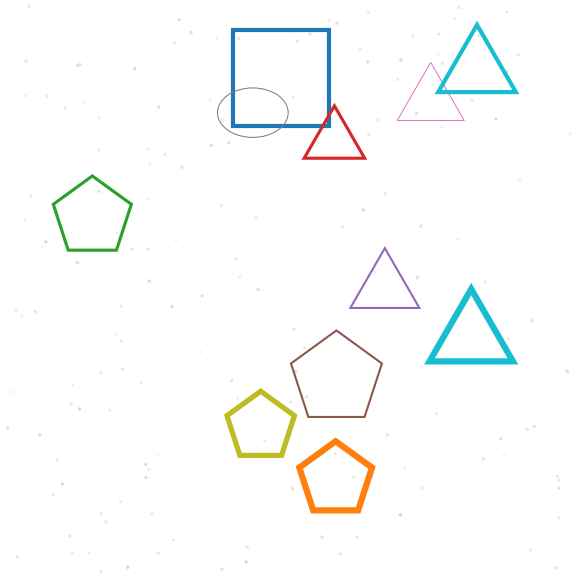[{"shape": "square", "thickness": 2, "radius": 0.42, "center": [0.486, 0.864]}, {"shape": "pentagon", "thickness": 3, "radius": 0.33, "center": [0.581, 0.169]}, {"shape": "pentagon", "thickness": 1.5, "radius": 0.36, "center": [0.16, 0.623]}, {"shape": "triangle", "thickness": 1.5, "radius": 0.3, "center": [0.579, 0.755]}, {"shape": "triangle", "thickness": 1, "radius": 0.35, "center": [0.666, 0.5]}, {"shape": "pentagon", "thickness": 1, "radius": 0.41, "center": [0.583, 0.344]}, {"shape": "triangle", "thickness": 0.5, "radius": 0.34, "center": [0.746, 0.824]}, {"shape": "oval", "thickness": 0.5, "radius": 0.31, "center": [0.438, 0.804]}, {"shape": "pentagon", "thickness": 2.5, "radius": 0.31, "center": [0.451, 0.26]}, {"shape": "triangle", "thickness": 3, "radius": 0.42, "center": [0.816, 0.415]}, {"shape": "triangle", "thickness": 2, "radius": 0.39, "center": [0.826, 0.878]}]